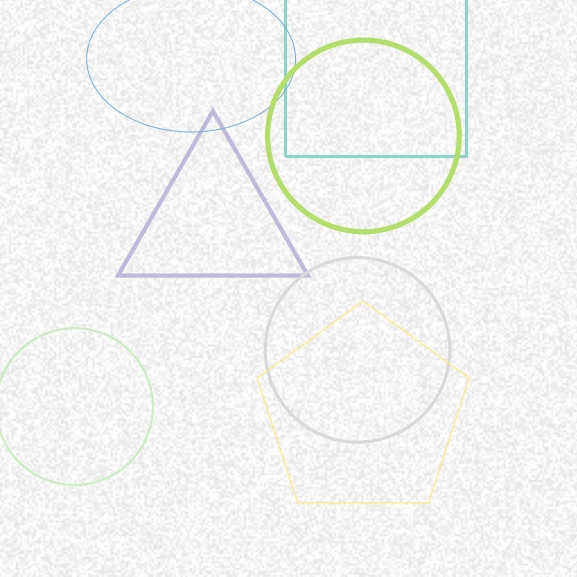[{"shape": "square", "thickness": 1.5, "radius": 0.78, "center": [0.65, 0.885]}, {"shape": "triangle", "thickness": 2, "radius": 0.95, "center": [0.369, 0.617]}, {"shape": "oval", "thickness": 0.5, "radius": 0.9, "center": [0.331, 0.897]}, {"shape": "circle", "thickness": 2.5, "radius": 0.83, "center": [0.629, 0.764]}, {"shape": "circle", "thickness": 1.5, "radius": 0.8, "center": [0.619, 0.393]}, {"shape": "circle", "thickness": 1, "radius": 0.68, "center": [0.129, 0.295]}, {"shape": "pentagon", "thickness": 0.5, "radius": 0.96, "center": [0.629, 0.285]}]